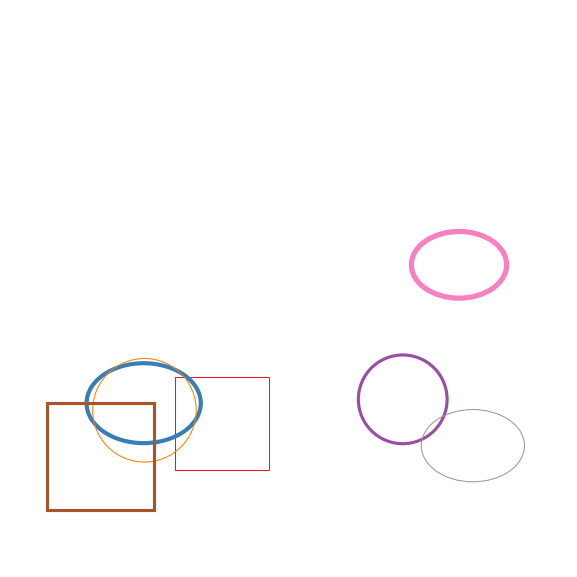[{"shape": "square", "thickness": 0.5, "radius": 0.4, "center": [0.384, 0.266]}, {"shape": "oval", "thickness": 2, "radius": 0.49, "center": [0.249, 0.301]}, {"shape": "circle", "thickness": 1.5, "radius": 0.38, "center": [0.697, 0.308]}, {"shape": "circle", "thickness": 0.5, "radius": 0.45, "center": [0.25, 0.289]}, {"shape": "square", "thickness": 1.5, "radius": 0.46, "center": [0.174, 0.208]}, {"shape": "oval", "thickness": 2.5, "radius": 0.41, "center": [0.795, 0.541]}, {"shape": "oval", "thickness": 0.5, "radius": 0.45, "center": [0.819, 0.227]}]